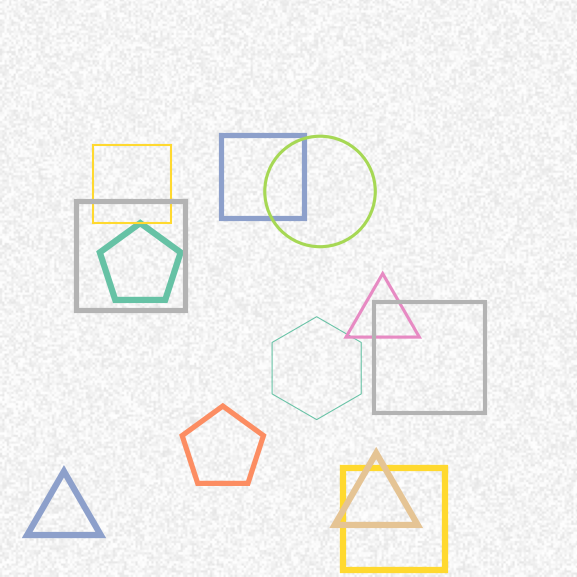[{"shape": "hexagon", "thickness": 0.5, "radius": 0.45, "center": [0.548, 0.362]}, {"shape": "pentagon", "thickness": 3, "radius": 0.37, "center": [0.243, 0.539]}, {"shape": "pentagon", "thickness": 2.5, "radius": 0.37, "center": [0.386, 0.222]}, {"shape": "triangle", "thickness": 3, "radius": 0.37, "center": [0.111, 0.109]}, {"shape": "square", "thickness": 2.5, "radius": 0.36, "center": [0.454, 0.694]}, {"shape": "triangle", "thickness": 1.5, "radius": 0.37, "center": [0.663, 0.452]}, {"shape": "circle", "thickness": 1.5, "radius": 0.48, "center": [0.554, 0.668]}, {"shape": "square", "thickness": 3, "radius": 0.44, "center": [0.683, 0.101]}, {"shape": "square", "thickness": 1, "radius": 0.34, "center": [0.229, 0.68]}, {"shape": "triangle", "thickness": 3, "radius": 0.42, "center": [0.651, 0.132]}, {"shape": "square", "thickness": 2.5, "radius": 0.47, "center": [0.227, 0.557]}, {"shape": "square", "thickness": 2, "radius": 0.48, "center": [0.743, 0.38]}]